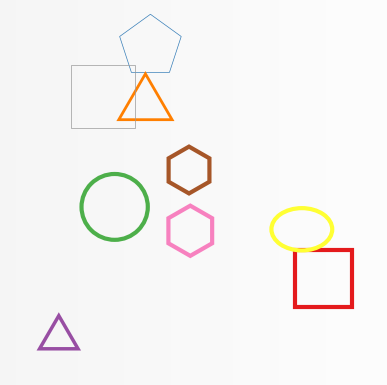[{"shape": "square", "thickness": 3, "radius": 0.37, "center": [0.835, 0.277]}, {"shape": "pentagon", "thickness": 0.5, "radius": 0.42, "center": [0.388, 0.879]}, {"shape": "circle", "thickness": 3, "radius": 0.43, "center": [0.296, 0.463]}, {"shape": "triangle", "thickness": 2.5, "radius": 0.29, "center": [0.152, 0.123]}, {"shape": "triangle", "thickness": 2, "radius": 0.4, "center": [0.375, 0.729]}, {"shape": "oval", "thickness": 3, "radius": 0.39, "center": [0.779, 0.404]}, {"shape": "hexagon", "thickness": 3, "radius": 0.3, "center": [0.488, 0.558]}, {"shape": "hexagon", "thickness": 3, "radius": 0.33, "center": [0.491, 0.401]}, {"shape": "square", "thickness": 0.5, "radius": 0.41, "center": [0.267, 0.75]}]